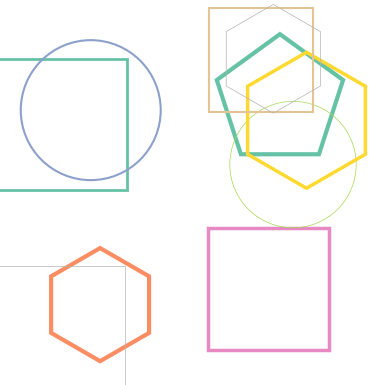[{"shape": "pentagon", "thickness": 3, "radius": 0.86, "center": [0.727, 0.739]}, {"shape": "square", "thickness": 2, "radius": 0.85, "center": [0.16, 0.677]}, {"shape": "hexagon", "thickness": 3, "radius": 0.73, "center": [0.26, 0.209]}, {"shape": "circle", "thickness": 1.5, "radius": 0.91, "center": [0.236, 0.714]}, {"shape": "square", "thickness": 2.5, "radius": 0.79, "center": [0.698, 0.249]}, {"shape": "circle", "thickness": 0.5, "radius": 0.82, "center": [0.761, 0.573]}, {"shape": "hexagon", "thickness": 2.5, "radius": 0.88, "center": [0.796, 0.688]}, {"shape": "square", "thickness": 1.5, "radius": 0.67, "center": [0.677, 0.843]}, {"shape": "hexagon", "thickness": 0.5, "radius": 0.71, "center": [0.71, 0.847]}, {"shape": "square", "thickness": 0.5, "radius": 0.96, "center": [0.134, 0.118]}]